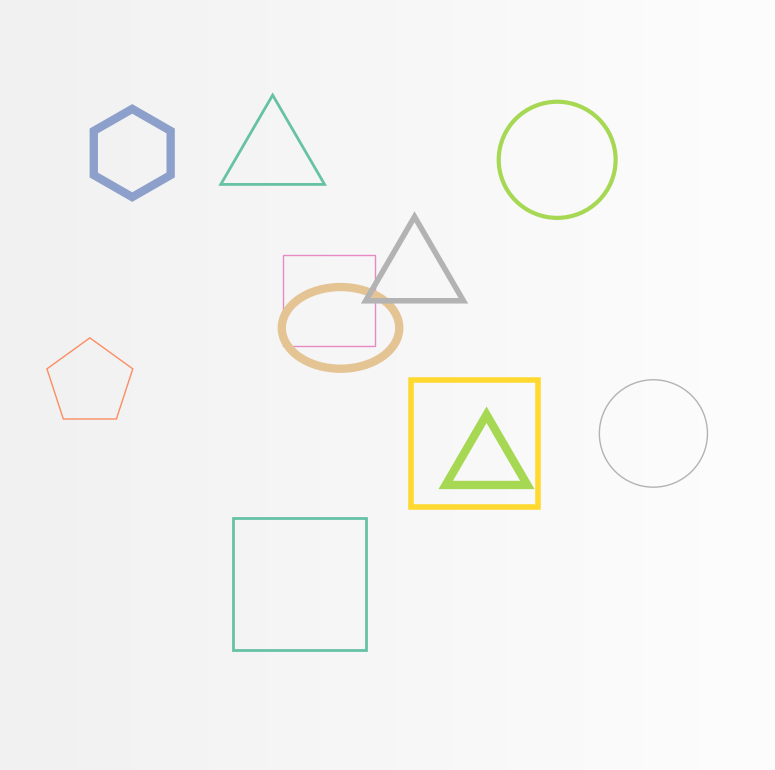[{"shape": "triangle", "thickness": 1, "radius": 0.39, "center": [0.352, 0.799]}, {"shape": "square", "thickness": 1, "radius": 0.43, "center": [0.386, 0.242]}, {"shape": "pentagon", "thickness": 0.5, "radius": 0.29, "center": [0.116, 0.503]}, {"shape": "hexagon", "thickness": 3, "radius": 0.29, "center": [0.171, 0.801]}, {"shape": "square", "thickness": 0.5, "radius": 0.3, "center": [0.424, 0.61]}, {"shape": "circle", "thickness": 1.5, "radius": 0.38, "center": [0.719, 0.792]}, {"shape": "triangle", "thickness": 3, "radius": 0.3, "center": [0.628, 0.401]}, {"shape": "square", "thickness": 2, "radius": 0.41, "center": [0.612, 0.424]}, {"shape": "oval", "thickness": 3, "radius": 0.38, "center": [0.439, 0.574]}, {"shape": "circle", "thickness": 0.5, "radius": 0.35, "center": [0.843, 0.437]}, {"shape": "triangle", "thickness": 2, "radius": 0.36, "center": [0.535, 0.646]}]